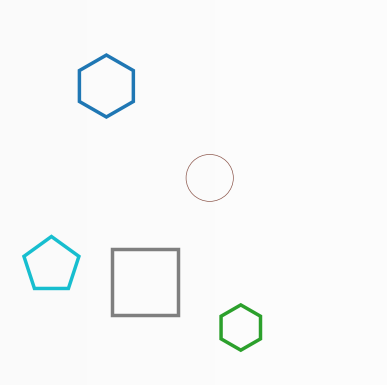[{"shape": "hexagon", "thickness": 2.5, "radius": 0.4, "center": [0.275, 0.777]}, {"shape": "hexagon", "thickness": 2.5, "radius": 0.29, "center": [0.621, 0.149]}, {"shape": "circle", "thickness": 0.5, "radius": 0.3, "center": [0.541, 0.538]}, {"shape": "square", "thickness": 2.5, "radius": 0.43, "center": [0.375, 0.268]}, {"shape": "pentagon", "thickness": 2.5, "radius": 0.37, "center": [0.133, 0.311]}]